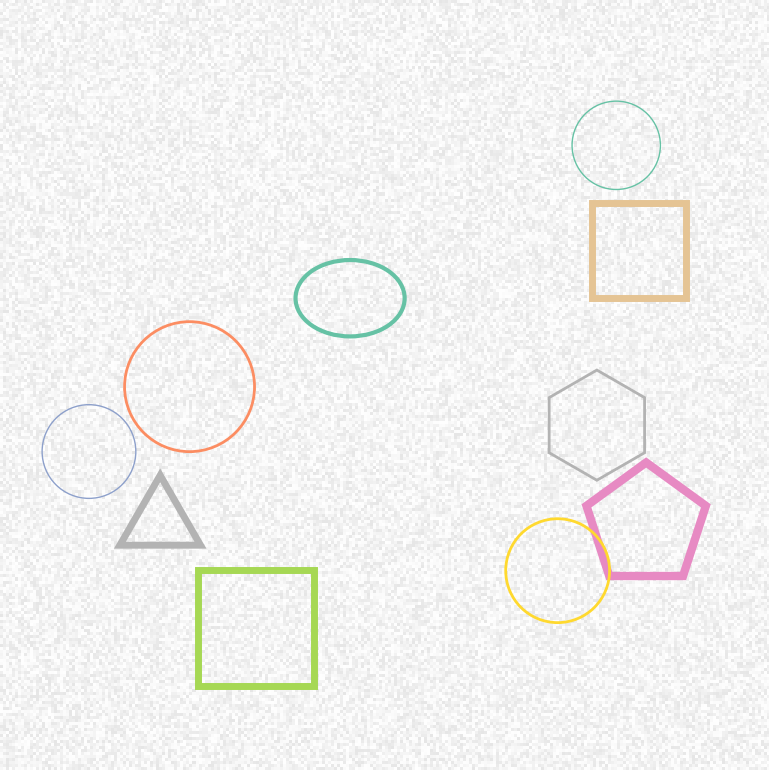[{"shape": "circle", "thickness": 0.5, "radius": 0.29, "center": [0.8, 0.811]}, {"shape": "oval", "thickness": 1.5, "radius": 0.35, "center": [0.455, 0.613]}, {"shape": "circle", "thickness": 1, "radius": 0.42, "center": [0.246, 0.498]}, {"shape": "circle", "thickness": 0.5, "radius": 0.3, "center": [0.116, 0.414]}, {"shape": "pentagon", "thickness": 3, "radius": 0.41, "center": [0.839, 0.318]}, {"shape": "square", "thickness": 2.5, "radius": 0.38, "center": [0.333, 0.184]}, {"shape": "circle", "thickness": 1, "radius": 0.34, "center": [0.724, 0.259]}, {"shape": "square", "thickness": 2.5, "radius": 0.31, "center": [0.83, 0.674]}, {"shape": "triangle", "thickness": 2.5, "radius": 0.3, "center": [0.208, 0.322]}, {"shape": "hexagon", "thickness": 1, "radius": 0.36, "center": [0.775, 0.448]}]